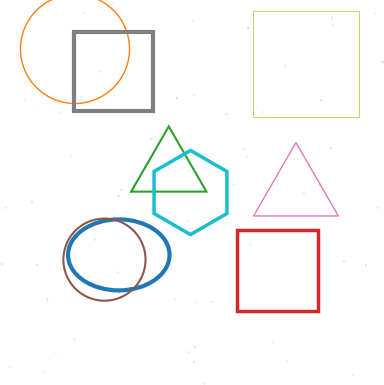[{"shape": "oval", "thickness": 3, "radius": 0.66, "center": [0.309, 0.338]}, {"shape": "circle", "thickness": 1, "radius": 0.71, "center": [0.195, 0.873]}, {"shape": "triangle", "thickness": 1.5, "radius": 0.56, "center": [0.438, 0.559]}, {"shape": "square", "thickness": 2.5, "radius": 0.52, "center": [0.721, 0.298]}, {"shape": "circle", "thickness": 1.5, "radius": 0.53, "center": [0.271, 0.326]}, {"shape": "triangle", "thickness": 1, "radius": 0.64, "center": [0.769, 0.503]}, {"shape": "square", "thickness": 3, "radius": 0.51, "center": [0.295, 0.814]}, {"shape": "square", "thickness": 0.5, "radius": 0.69, "center": [0.795, 0.833]}, {"shape": "hexagon", "thickness": 2.5, "radius": 0.55, "center": [0.495, 0.5]}]